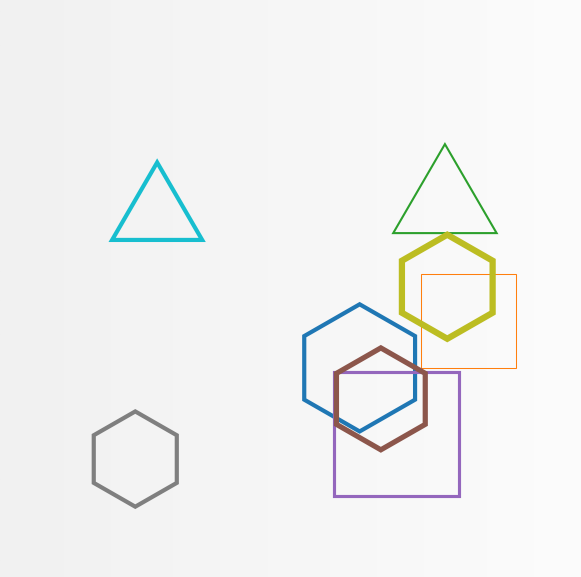[{"shape": "hexagon", "thickness": 2, "radius": 0.55, "center": [0.619, 0.362]}, {"shape": "square", "thickness": 0.5, "radius": 0.41, "center": [0.806, 0.444]}, {"shape": "triangle", "thickness": 1, "radius": 0.51, "center": [0.765, 0.647]}, {"shape": "square", "thickness": 1.5, "radius": 0.54, "center": [0.683, 0.247]}, {"shape": "hexagon", "thickness": 2.5, "radius": 0.44, "center": [0.655, 0.308]}, {"shape": "hexagon", "thickness": 2, "radius": 0.41, "center": [0.233, 0.204]}, {"shape": "hexagon", "thickness": 3, "radius": 0.45, "center": [0.769, 0.503]}, {"shape": "triangle", "thickness": 2, "radius": 0.45, "center": [0.27, 0.628]}]